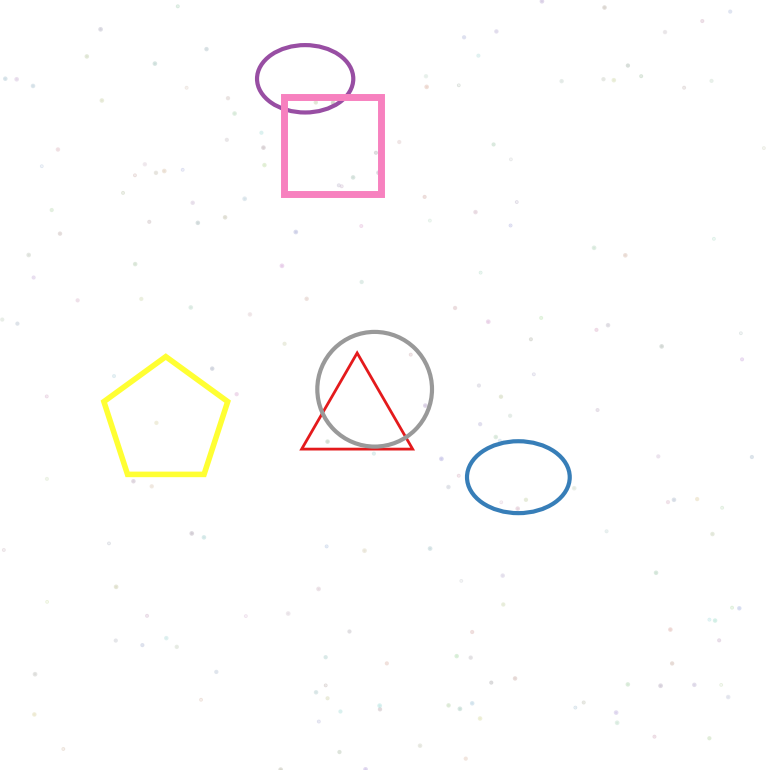[{"shape": "triangle", "thickness": 1, "radius": 0.42, "center": [0.464, 0.458]}, {"shape": "oval", "thickness": 1.5, "radius": 0.33, "center": [0.673, 0.38]}, {"shape": "oval", "thickness": 1.5, "radius": 0.31, "center": [0.396, 0.898]}, {"shape": "pentagon", "thickness": 2, "radius": 0.42, "center": [0.215, 0.452]}, {"shape": "square", "thickness": 2.5, "radius": 0.32, "center": [0.432, 0.811]}, {"shape": "circle", "thickness": 1.5, "radius": 0.37, "center": [0.487, 0.494]}]